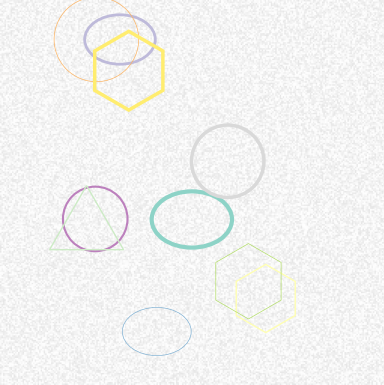[{"shape": "oval", "thickness": 3, "radius": 0.52, "center": [0.498, 0.43]}, {"shape": "hexagon", "thickness": 1, "radius": 0.44, "center": [0.69, 0.225]}, {"shape": "oval", "thickness": 2, "radius": 0.46, "center": [0.312, 0.897]}, {"shape": "oval", "thickness": 0.5, "radius": 0.45, "center": [0.407, 0.139]}, {"shape": "circle", "thickness": 0.5, "radius": 0.55, "center": [0.25, 0.898]}, {"shape": "hexagon", "thickness": 0.5, "radius": 0.49, "center": [0.645, 0.269]}, {"shape": "circle", "thickness": 2.5, "radius": 0.47, "center": [0.591, 0.581]}, {"shape": "circle", "thickness": 1.5, "radius": 0.42, "center": [0.247, 0.431]}, {"shape": "triangle", "thickness": 1, "radius": 0.55, "center": [0.225, 0.407]}, {"shape": "hexagon", "thickness": 2.5, "radius": 0.51, "center": [0.335, 0.816]}]